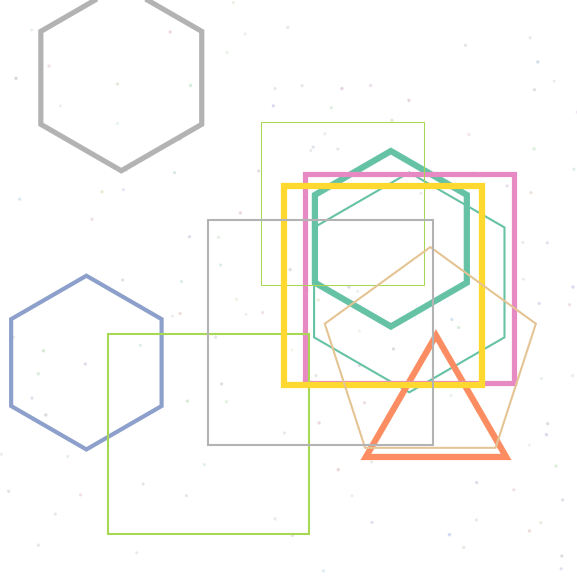[{"shape": "hexagon", "thickness": 3, "radius": 0.76, "center": [0.677, 0.586]}, {"shape": "hexagon", "thickness": 1, "radius": 0.95, "center": [0.709, 0.51]}, {"shape": "triangle", "thickness": 3, "radius": 0.7, "center": [0.755, 0.278]}, {"shape": "hexagon", "thickness": 2, "radius": 0.75, "center": [0.15, 0.371]}, {"shape": "square", "thickness": 2.5, "radius": 0.9, "center": [0.709, 0.517]}, {"shape": "square", "thickness": 0.5, "radius": 0.71, "center": [0.593, 0.647]}, {"shape": "square", "thickness": 1, "radius": 0.87, "center": [0.361, 0.247]}, {"shape": "square", "thickness": 3, "radius": 0.86, "center": [0.663, 0.504]}, {"shape": "pentagon", "thickness": 1, "radius": 0.96, "center": [0.745, 0.379]}, {"shape": "square", "thickness": 1, "radius": 0.97, "center": [0.555, 0.423]}, {"shape": "hexagon", "thickness": 2.5, "radius": 0.8, "center": [0.21, 0.864]}]